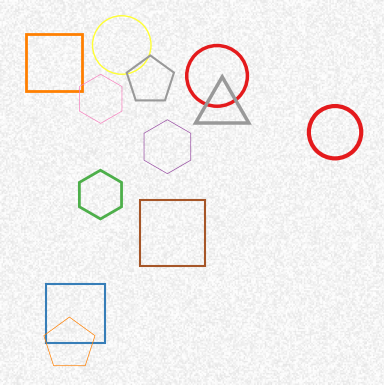[{"shape": "circle", "thickness": 3, "radius": 0.34, "center": [0.87, 0.657]}, {"shape": "circle", "thickness": 2.5, "radius": 0.39, "center": [0.564, 0.803]}, {"shape": "square", "thickness": 1.5, "radius": 0.38, "center": [0.196, 0.186]}, {"shape": "hexagon", "thickness": 2, "radius": 0.32, "center": [0.261, 0.495]}, {"shape": "hexagon", "thickness": 0.5, "radius": 0.35, "center": [0.435, 0.619]}, {"shape": "square", "thickness": 2, "radius": 0.37, "center": [0.14, 0.838]}, {"shape": "pentagon", "thickness": 0.5, "radius": 0.35, "center": [0.18, 0.107]}, {"shape": "circle", "thickness": 1, "radius": 0.38, "center": [0.316, 0.883]}, {"shape": "square", "thickness": 1.5, "radius": 0.43, "center": [0.448, 0.394]}, {"shape": "hexagon", "thickness": 0.5, "radius": 0.32, "center": [0.262, 0.743]}, {"shape": "pentagon", "thickness": 1.5, "radius": 0.32, "center": [0.391, 0.791]}, {"shape": "triangle", "thickness": 2.5, "radius": 0.4, "center": [0.577, 0.72]}]